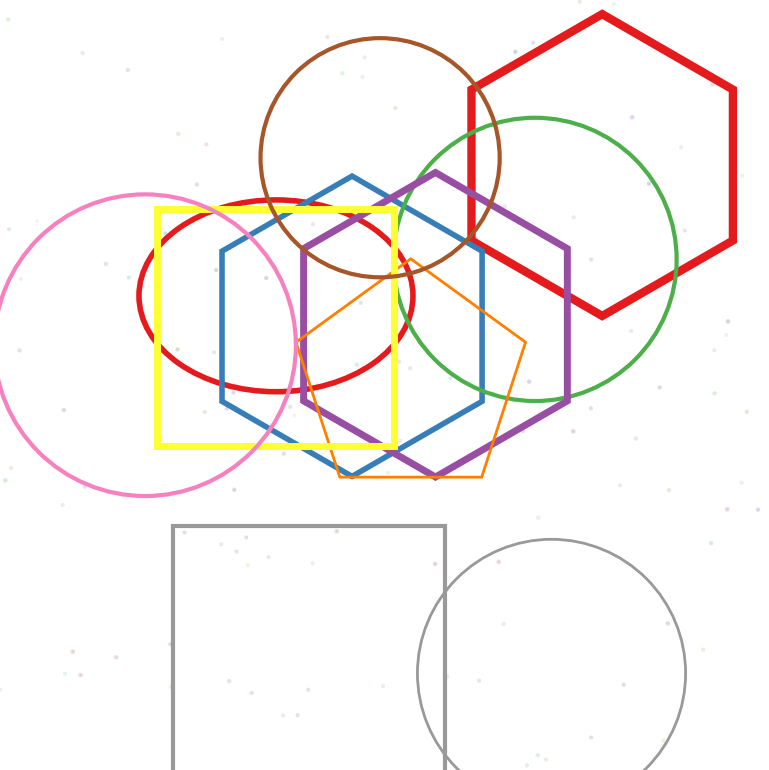[{"shape": "hexagon", "thickness": 3, "radius": 0.98, "center": [0.782, 0.786]}, {"shape": "oval", "thickness": 2, "radius": 0.89, "center": [0.358, 0.616]}, {"shape": "hexagon", "thickness": 2, "radius": 0.98, "center": [0.457, 0.576]}, {"shape": "circle", "thickness": 1.5, "radius": 0.92, "center": [0.695, 0.663]}, {"shape": "hexagon", "thickness": 2.5, "radius": 0.99, "center": [0.566, 0.578]}, {"shape": "pentagon", "thickness": 1, "radius": 0.78, "center": [0.533, 0.507]}, {"shape": "square", "thickness": 2.5, "radius": 0.77, "center": [0.358, 0.575]}, {"shape": "circle", "thickness": 1.5, "radius": 0.78, "center": [0.494, 0.795]}, {"shape": "circle", "thickness": 1.5, "radius": 0.98, "center": [0.188, 0.552]}, {"shape": "circle", "thickness": 1, "radius": 0.87, "center": [0.716, 0.125]}, {"shape": "square", "thickness": 1.5, "radius": 0.88, "center": [0.401, 0.14]}]